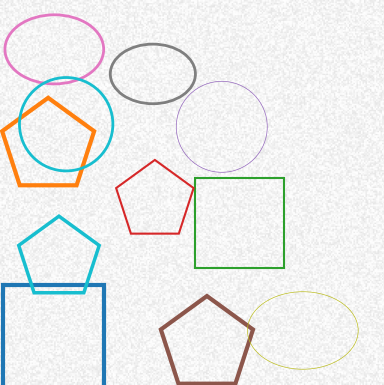[{"shape": "square", "thickness": 3, "radius": 0.66, "center": [0.139, 0.127]}, {"shape": "pentagon", "thickness": 3, "radius": 0.63, "center": [0.125, 0.62]}, {"shape": "square", "thickness": 1.5, "radius": 0.58, "center": [0.622, 0.42]}, {"shape": "pentagon", "thickness": 1.5, "radius": 0.53, "center": [0.402, 0.479]}, {"shape": "circle", "thickness": 0.5, "radius": 0.59, "center": [0.576, 0.671]}, {"shape": "pentagon", "thickness": 3, "radius": 0.63, "center": [0.537, 0.105]}, {"shape": "oval", "thickness": 2, "radius": 0.64, "center": [0.141, 0.872]}, {"shape": "oval", "thickness": 2, "radius": 0.55, "center": [0.397, 0.808]}, {"shape": "oval", "thickness": 0.5, "radius": 0.72, "center": [0.787, 0.142]}, {"shape": "circle", "thickness": 2, "radius": 0.61, "center": [0.172, 0.677]}, {"shape": "pentagon", "thickness": 2.5, "radius": 0.55, "center": [0.153, 0.329]}]